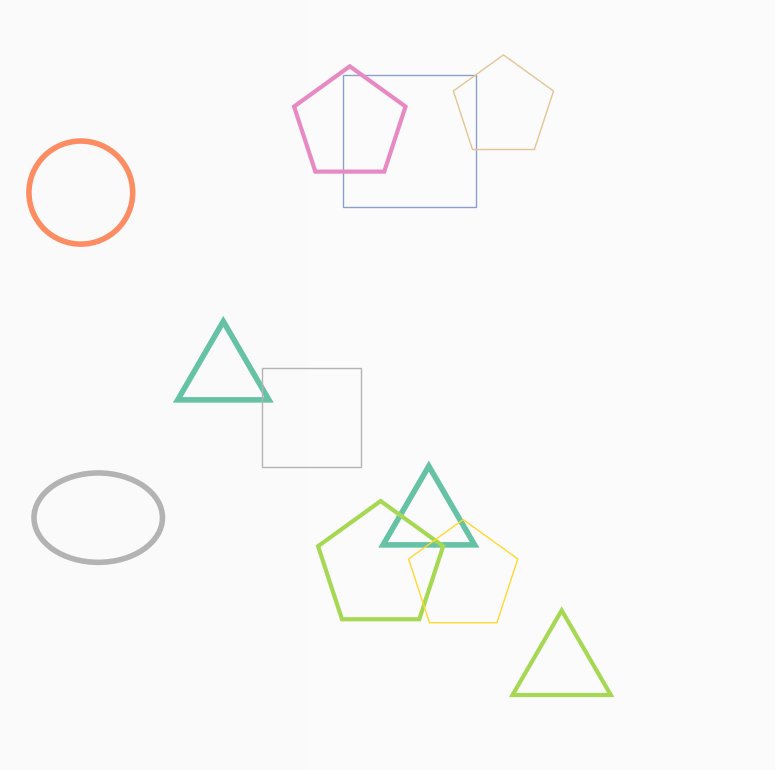[{"shape": "triangle", "thickness": 2, "radius": 0.34, "center": [0.553, 0.326]}, {"shape": "triangle", "thickness": 2, "radius": 0.34, "center": [0.288, 0.515]}, {"shape": "circle", "thickness": 2, "radius": 0.33, "center": [0.104, 0.75]}, {"shape": "square", "thickness": 0.5, "radius": 0.43, "center": [0.528, 0.816]}, {"shape": "pentagon", "thickness": 1.5, "radius": 0.38, "center": [0.451, 0.838]}, {"shape": "triangle", "thickness": 1.5, "radius": 0.37, "center": [0.725, 0.134]}, {"shape": "pentagon", "thickness": 1.5, "radius": 0.42, "center": [0.491, 0.264]}, {"shape": "pentagon", "thickness": 0.5, "radius": 0.37, "center": [0.598, 0.251]}, {"shape": "pentagon", "thickness": 0.5, "radius": 0.34, "center": [0.65, 0.861]}, {"shape": "square", "thickness": 0.5, "radius": 0.32, "center": [0.402, 0.457]}, {"shape": "oval", "thickness": 2, "radius": 0.41, "center": [0.127, 0.328]}]